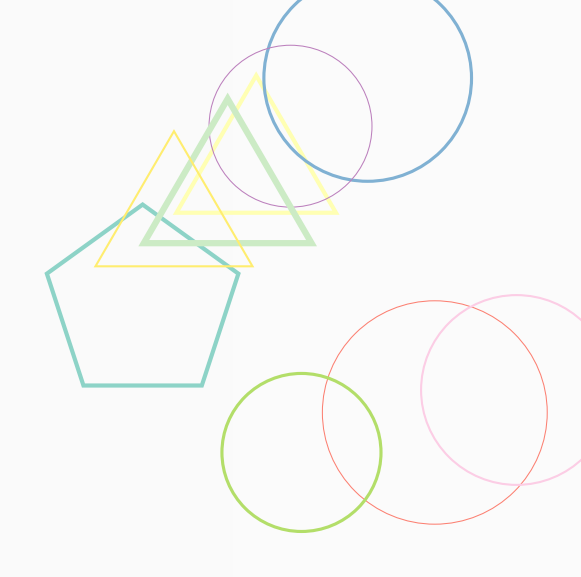[{"shape": "pentagon", "thickness": 2, "radius": 0.87, "center": [0.245, 0.472]}, {"shape": "triangle", "thickness": 2, "radius": 0.79, "center": [0.441, 0.71]}, {"shape": "circle", "thickness": 0.5, "radius": 0.97, "center": [0.748, 0.285]}, {"shape": "circle", "thickness": 1.5, "radius": 0.89, "center": [0.633, 0.864]}, {"shape": "circle", "thickness": 1.5, "radius": 0.68, "center": [0.519, 0.216]}, {"shape": "circle", "thickness": 1, "radius": 0.82, "center": [0.889, 0.324]}, {"shape": "circle", "thickness": 0.5, "radius": 0.7, "center": [0.5, 0.781]}, {"shape": "triangle", "thickness": 3, "radius": 0.83, "center": [0.392, 0.661]}, {"shape": "triangle", "thickness": 1, "radius": 0.78, "center": [0.299, 0.616]}]